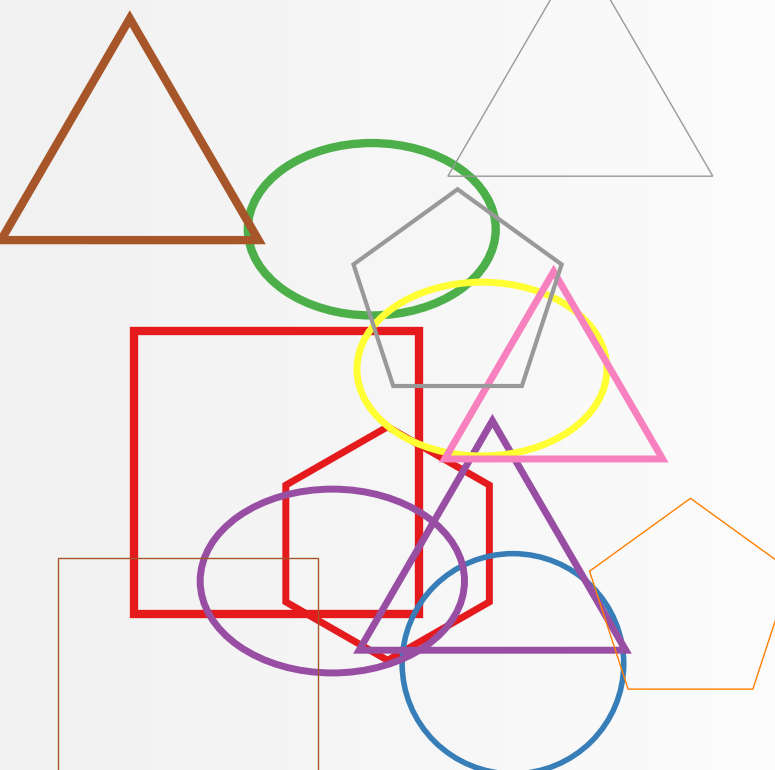[{"shape": "square", "thickness": 3, "radius": 0.92, "center": [0.356, 0.386]}, {"shape": "hexagon", "thickness": 2.5, "radius": 0.76, "center": [0.5, 0.294]}, {"shape": "circle", "thickness": 2, "radius": 0.71, "center": [0.662, 0.138]}, {"shape": "oval", "thickness": 3, "radius": 0.8, "center": [0.48, 0.702]}, {"shape": "triangle", "thickness": 2.5, "radius": 0.99, "center": [0.635, 0.255]}, {"shape": "oval", "thickness": 2.5, "radius": 0.85, "center": [0.429, 0.245]}, {"shape": "pentagon", "thickness": 0.5, "radius": 0.68, "center": [0.891, 0.216]}, {"shape": "oval", "thickness": 2.5, "radius": 0.81, "center": [0.622, 0.521]}, {"shape": "triangle", "thickness": 3, "radius": 0.96, "center": [0.167, 0.784]}, {"shape": "square", "thickness": 0.5, "radius": 0.84, "center": [0.243, 0.108]}, {"shape": "triangle", "thickness": 2.5, "radius": 0.81, "center": [0.714, 0.485]}, {"shape": "pentagon", "thickness": 1.5, "radius": 0.71, "center": [0.59, 0.613]}, {"shape": "triangle", "thickness": 0.5, "radius": 0.99, "center": [0.749, 0.87]}]